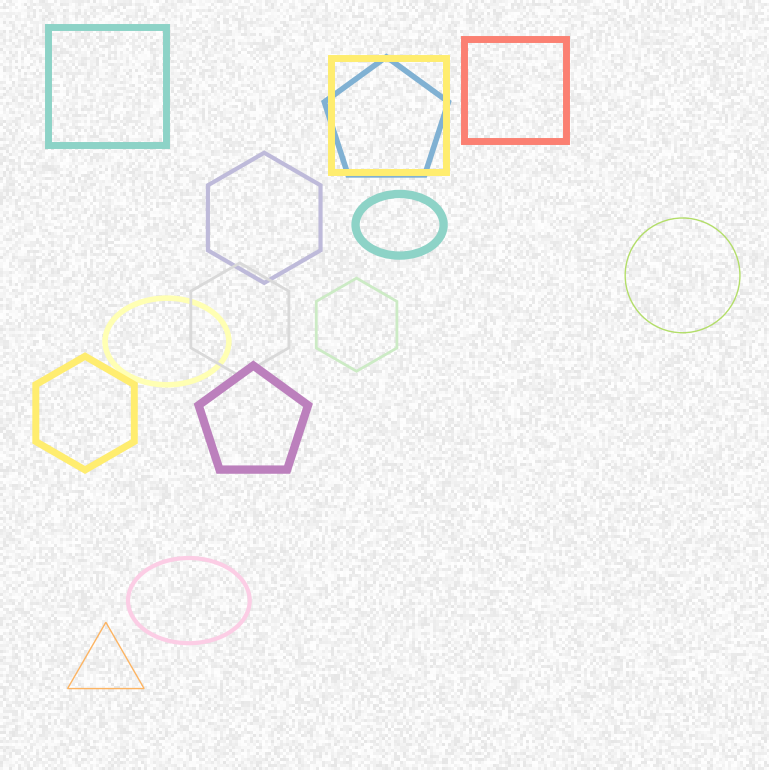[{"shape": "square", "thickness": 2.5, "radius": 0.38, "center": [0.139, 0.888]}, {"shape": "oval", "thickness": 3, "radius": 0.29, "center": [0.519, 0.708]}, {"shape": "oval", "thickness": 2, "radius": 0.4, "center": [0.217, 0.557]}, {"shape": "hexagon", "thickness": 1.5, "radius": 0.42, "center": [0.343, 0.717]}, {"shape": "square", "thickness": 2.5, "radius": 0.33, "center": [0.669, 0.883]}, {"shape": "pentagon", "thickness": 2, "radius": 0.42, "center": [0.502, 0.841]}, {"shape": "triangle", "thickness": 0.5, "radius": 0.29, "center": [0.137, 0.134]}, {"shape": "circle", "thickness": 0.5, "radius": 0.37, "center": [0.886, 0.642]}, {"shape": "oval", "thickness": 1.5, "radius": 0.4, "center": [0.245, 0.22]}, {"shape": "hexagon", "thickness": 1, "radius": 0.37, "center": [0.312, 0.585]}, {"shape": "pentagon", "thickness": 3, "radius": 0.37, "center": [0.329, 0.451]}, {"shape": "hexagon", "thickness": 1, "radius": 0.3, "center": [0.463, 0.578]}, {"shape": "square", "thickness": 2.5, "radius": 0.37, "center": [0.504, 0.85]}, {"shape": "hexagon", "thickness": 2.5, "radius": 0.37, "center": [0.11, 0.464]}]